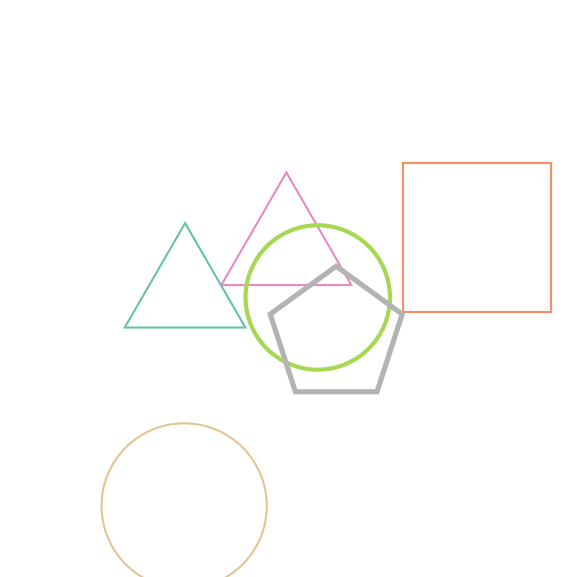[{"shape": "triangle", "thickness": 1, "radius": 0.6, "center": [0.32, 0.492]}, {"shape": "square", "thickness": 1, "radius": 0.64, "center": [0.826, 0.587]}, {"shape": "triangle", "thickness": 1, "radius": 0.65, "center": [0.496, 0.571]}, {"shape": "circle", "thickness": 2, "radius": 0.63, "center": [0.55, 0.484]}, {"shape": "circle", "thickness": 1, "radius": 0.72, "center": [0.319, 0.123]}, {"shape": "pentagon", "thickness": 2.5, "radius": 0.6, "center": [0.582, 0.418]}]